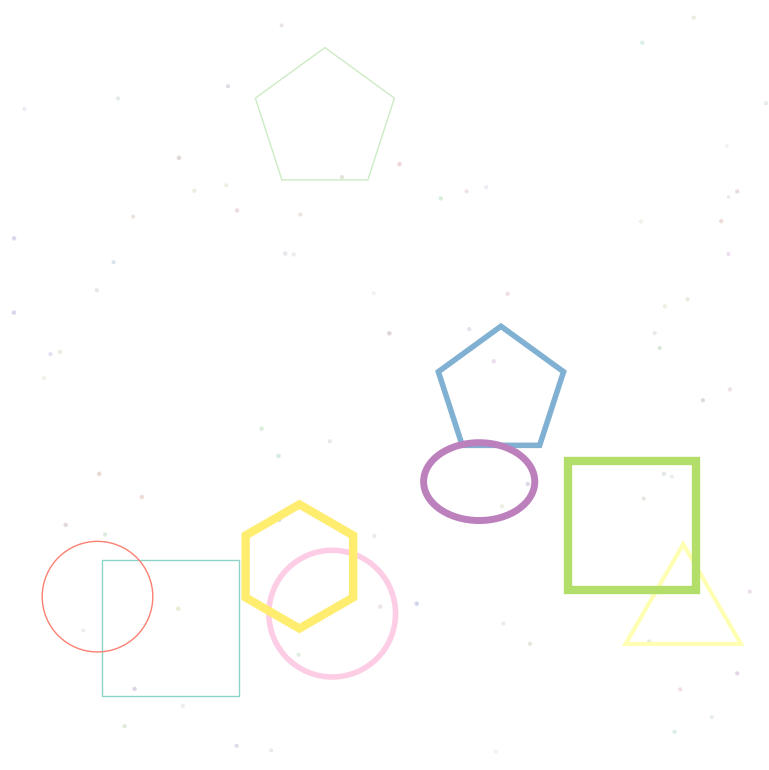[{"shape": "square", "thickness": 0.5, "radius": 0.44, "center": [0.221, 0.184]}, {"shape": "triangle", "thickness": 1.5, "radius": 0.43, "center": [0.887, 0.207]}, {"shape": "circle", "thickness": 0.5, "radius": 0.36, "center": [0.127, 0.225]}, {"shape": "pentagon", "thickness": 2, "radius": 0.43, "center": [0.651, 0.491]}, {"shape": "square", "thickness": 3, "radius": 0.42, "center": [0.821, 0.317]}, {"shape": "circle", "thickness": 2, "radius": 0.41, "center": [0.431, 0.203]}, {"shape": "oval", "thickness": 2.5, "radius": 0.36, "center": [0.622, 0.375]}, {"shape": "pentagon", "thickness": 0.5, "radius": 0.47, "center": [0.422, 0.843]}, {"shape": "hexagon", "thickness": 3, "radius": 0.4, "center": [0.389, 0.264]}]